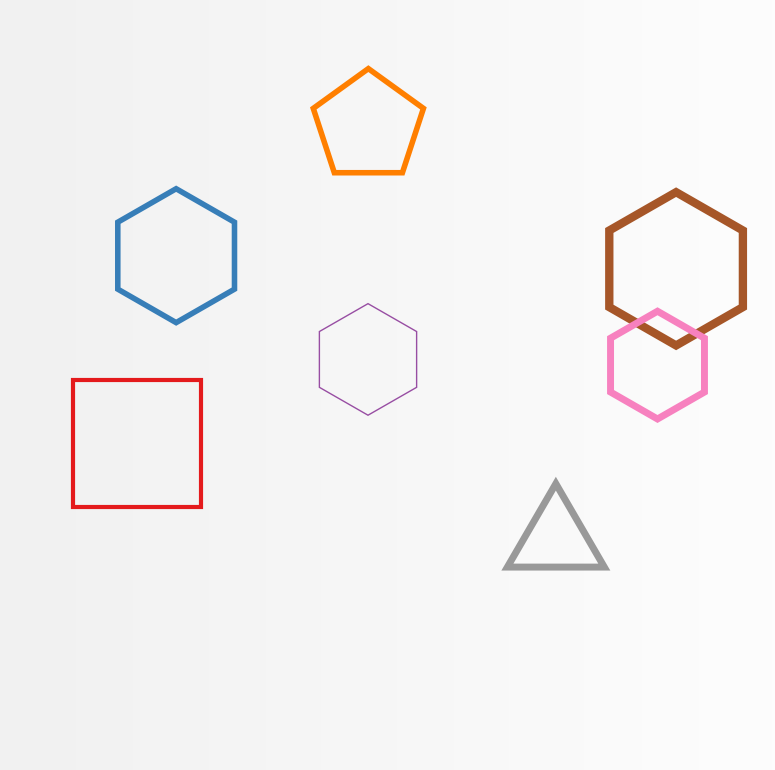[{"shape": "square", "thickness": 1.5, "radius": 0.41, "center": [0.177, 0.424]}, {"shape": "hexagon", "thickness": 2, "radius": 0.43, "center": [0.227, 0.668]}, {"shape": "hexagon", "thickness": 0.5, "radius": 0.36, "center": [0.475, 0.533]}, {"shape": "pentagon", "thickness": 2, "radius": 0.37, "center": [0.475, 0.836]}, {"shape": "hexagon", "thickness": 3, "radius": 0.5, "center": [0.872, 0.651]}, {"shape": "hexagon", "thickness": 2.5, "radius": 0.35, "center": [0.848, 0.526]}, {"shape": "triangle", "thickness": 2.5, "radius": 0.36, "center": [0.717, 0.3]}]